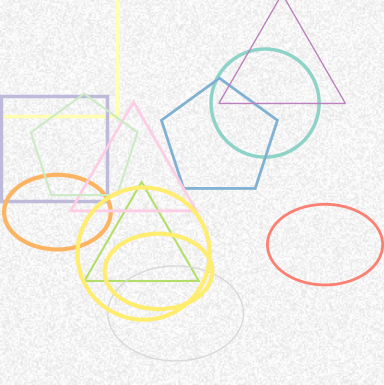[{"shape": "circle", "thickness": 2.5, "radius": 0.7, "center": [0.689, 0.732]}, {"shape": "square", "thickness": 2.5, "radius": 0.9, "center": [0.124, 0.878]}, {"shape": "square", "thickness": 2.5, "radius": 0.68, "center": [0.141, 0.615]}, {"shape": "oval", "thickness": 2, "radius": 0.75, "center": [0.844, 0.365]}, {"shape": "pentagon", "thickness": 2, "radius": 0.79, "center": [0.57, 0.639]}, {"shape": "oval", "thickness": 3, "radius": 0.69, "center": [0.149, 0.449]}, {"shape": "triangle", "thickness": 1.5, "radius": 0.86, "center": [0.368, 0.356]}, {"shape": "triangle", "thickness": 2, "radius": 0.94, "center": [0.347, 0.547]}, {"shape": "oval", "thickness": 1, "radius": 0.88, "center": [0.456, 0.186]}, {"shape": "triangle", "thickness": 1, "radius": 0.95, "center": [0.733, 0.826]}, {"shape": "pentagon", "thickness": 1.5, "radius": 0.73, "center": [0.219, 0.611]}, {"shape": "oval", "thickness": 3, "radius": 0.7, "center": [0.412, 0.295]}, {"shape": "circle", "thickness": 3, "radius": 0.86, "center": [0.373, 0.341]}]